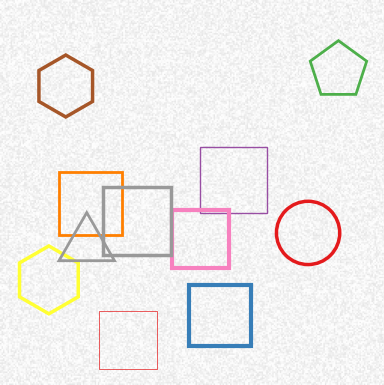[{"shape": "square", "thickness": 0.5, "radius": 0.37, "center": [0.333, 0.117]}, {"shape": "circle", "thickness": 2.5, "radius": 0.41, "center": [0.8, 0.395]}, {"shape": "square", "thickness": 3, "radius": 0.4, "center": [0.572, 0.181]}, {"shape": "pentagon", "thickness": 2, "radius": 0.39, "center": [0.879, 0.817]}, {"shape": "square", "thickness": 1, "radius": 0.43, "center": [0.606, 0.533]}, {"shape": "square", "thickness": 2, "radius": 0.41, "center": [0.234, 0.472]}, {"shape": "hexagon", "thickness": 2.5, "radius": 0.44, "center": [0.127, 0.273]}, {"shape": "hexagon", "thickness": 2.5, "radius": 0.4, "center": [0.171, 0.777]}, {"shape": "square", "thickness": 3, "radius": 0.37, "center": [0.521, 0.379]}, {"shape": "square", "thickness": 2.5, "radius": 0.44, "center": [0.356, 0.425]}, {"shape": "triangle", "thickness": 2, "radius": 0.42, "center": [0.225, 0.365]}]